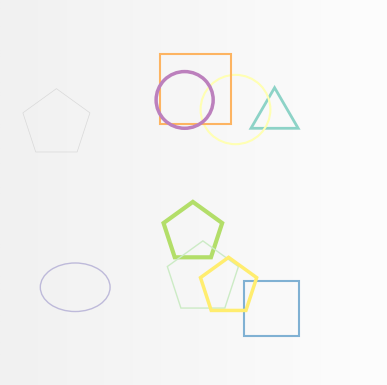[{"shape": "triangle", "thickness": 2, "radius": 0.35, "center": [0.709, 0.702]}, {"shape": "circle", "thickness": 1.5, "radius": 0.45, "center": [0.608, 0.716]}, {"shape": "oval", "thickness": 1, "radius": 0.45, "center": [0.194, 0.254]}, {"shape": "square", "thickness": 1.5, "radius": 0.36, "center": [0.701, 0.198]}, {"shape": "square", "thickness": 1.5, "radius": 0.46, "center": [0.505, 0.769]}, {"shape": "pentagon", "thickness": 3, "radius": 0.4, "center": [0.498, 0.396]}, {"shape": "pentagon", "thickness": 0.5, "radius": 0.45, "center": [0.146, 0.679]}, {"shape": "circle", "thickness": 2.5, "radius": 0.37, "center": [0.476, 0.74]}, {"shape": "pentagon", "thickness": 1, "radius": 0.48, "center": [0.524, 0.278]}, {"shape": "pentagon", "thickness": 2.5, "radius": 0.38, "center": [0.59, 0.255]}]